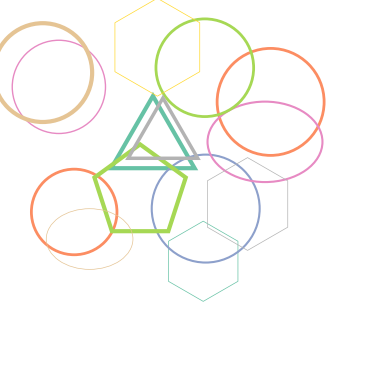[{"shape": "triangle", "thickness": 3, "radius": 0.63, "center": [0.397, 0.626]}, {"shape": "hexagon", "thickness": 0.5, "radius": 0.52, "center": [0.528, 0.321]}, {"shape": "circle", "thickness": 2, "radius": 0.69, "center": [0.703, 0.735]}, {"shape": "circle", "thickness": 2, "radius": 0.56, "center": [0.193, 0.449]}, {"shape": "circle", "thickness": 1.5, "radius": 0.7, "center": [0.534, 0.458]}, {"shape": "circle", "thickness": 1, "radius": 0.61, "center": [0.153, 0.774]}, {"shape": "oval", "thickness": 1.5, "radius": 0.75, "center": [0.688, 0.632]}, {"shape": "circle", "thickness": 2, "radius": 0.63, "center": [0.532, 0.824]}, {"shape": "pentagon", "thickness": 3, "radius": 0.62, "center": [0.364, 0.5]}, {"shape": "hexagon", "thickness": 0.5, "radius": 0.64, "center": [0.409, 0.877]}, {"shape": "circle", "thickness": 3, "radius": 0.64, "center": [0.111, 0.811]}, {"shape": "oval", "thickness": 0.5, "radius": 0.56, "center": [0.233, 0.379]}, {"shape": "triangle", "thickness": 2.5, "radius": 0.52, "center": [0.423, 0.641]}, {"shape": "hexagon", "thickness": 0.5, "radius": 0.6, "center": [0.643, 0.47]}]